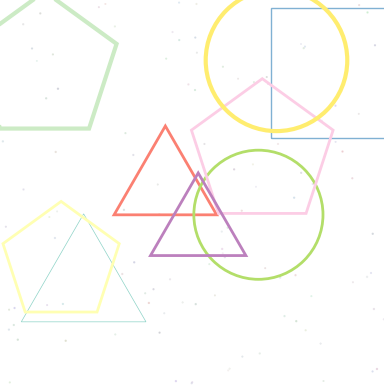[{"shape": "triangle", "thickness": 0.5, "radius": 0.93, "center": [0.217, 0.258]}, {"shape": "pentagon", "thickness": 2, "radius": 0.79, "center": [0.159, 0.318]}, {"shape": "triangle", "thickness": 2, "radius": 0.77, "center": [0.43, 0.519]}, {"shape": "square", "thickness": 1, "radius": 0.84, "center": [0.871, 0.811]}, {"shape": "circle", "thickness": 2, "radius": 0.84, "center": [0.671, 0.442]}, {"shape": "pentagon", "thickness": 2, "radius": 0.97, "center": [0.681, 0.602]}, {"shape": "triangle", "thickness": 2, "radius": 0.72, "center": [0.515, 0.408]}, {"shape": "pentagon", "thickness": 3, "radius": 0.98, "center": [0.116, 0.825]}, {"shape": "circle", "thickness": 3, "radius": 0.92, "center": [0.718, 0.843]}]